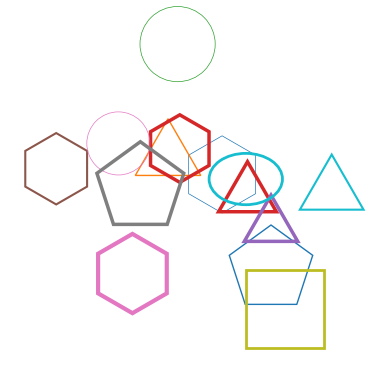[{"shape": "pentagon", "thickness": 1, "radius": 0.57, "center": [0.704, 0.302]}, {"shape": "hexagon", "thickness": 0.5, "radius": 0.5, "center": [0.577, 0.547]}, {"shape": "triangle", "thickness": 1, "radius": 0.49, "center": [0.436, 0.593]}, {"shape": "circle", "thickness": 0.5, "radius": 0.49, "center": [0.461, 0.885]}, {"shape": "hexagon", "thickness": 2.5, "radius": 0.44, "center": [0.467, 0.614]}, {"shape": "triangle", "thickness": 2.5, "radius": 0.43, "center": [0.643, 0.493]}, {"shape": "triangle", "thickness": 2.5, "radius": 0.4, "center": [0.704, 0.413]}, {"shape": "hexagon", "thickness": 1.5, "radius": 0.46, "center": [0.146, 0.562]}, {"shape": "hexagon", "thickness": 3, "radius": 0.51, "center": [0.344, 0.29]}, {"shape": "circle", "thickness": 0.5, "radius": 0.41, "center": [0.307, 0.627]}, {"shape": "pentagon", "thickness": 2.5, "radius": 0.59, "center": [0.365, 0.513]}, {"shape": "square", "thickness": 2, "radius": 0.51, "center": [0.74, 0.198]}, {"shape": "oval", "thickness": 2, "radius": 0.48, "center": [0.638, 0.535]}, {"shape": "triangle", "thickness": 1.5, "radius": 0.48, "center": [0.862, 0.503]}]